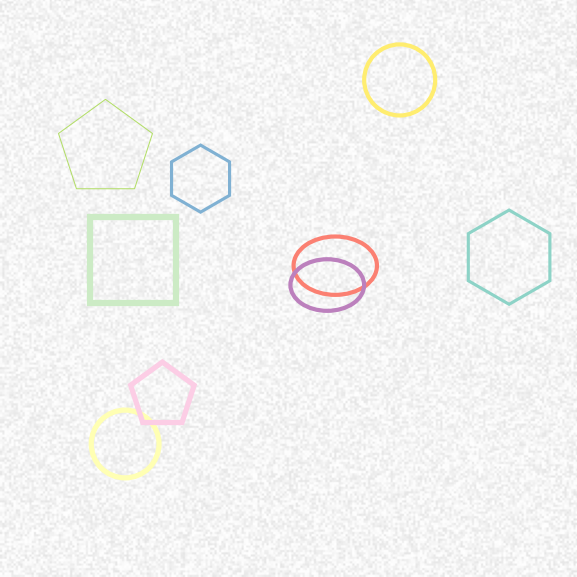[{"shape": "hexagon", "thickness": 1.5, "radius": 0.41, "center": [0.882, 0.554]}, {"shape": "circle", "thickness": 2.5, "radius": 0.29, "center": [0.217, 0.23]}, {"shape": "oval", "thickness": 2, "radius": 0.36, "center": [0.581, 0.539]}, {"shape": "hexagon", "thickness": 1.5, "radius": 0.29, "center": [0.347, 0.69]}, {"shape": "pentagon", "thickness": 0.5, "radius": 0.43, "center": [0.183, 0.742]}, {"shape": "pentagon", "thickness": 2.5, "radius": 0.29, "center": [0.281, 0.314]}, {"shape": "oval", "thickness": 2, "radius": 0.32, "center": [0.567, 0.506]}, {"shape": "square", "thickness": 3, "radius": 0.37, "center": [0.23, 0.55]}, {"shape": "circle", "thickness": 2, "radius": 0.31, "center": [0.692, 0.861]}]